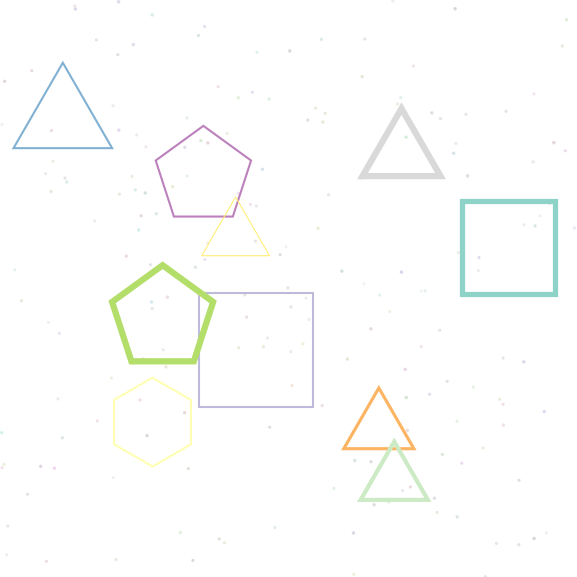[{"shape": "square", "thickness": 2.5, "radius": 0.4, "center": [0.881, 0.57]}, {"shape": "hexagon", "thickness": 1, "radius": 0.38, "center": [0.264, 0.268]}, {"shape": "square", "thickness": 1, "radius": 0.49, "center": [0.444, 0.393]}, {"shape": "triangle", "thickness": 1, "radius": 0.49, "center": [0.109, 0.792]}, {"shape": "triangle", "thickness": 1.5, "radius": 0.35, "center": [0.656, 0.257]}, {"shape": "pentagon", "thickness": 3, "radius": 0.46, "center": [0.282, 0.448]}, {"shape": "triangle", "thickness": 3, "radius": 0.39, "center": [0.695, 0.733]}, {"shape": "pentagon", "thickness": 1, "radius": 0.43, "center": [0.352, 0.694]}, {"shape": "triangle", "thickness": 2, "radius": 0.34, "center": [0.683, 0.167]}, {"shape": "triangle", "thickness": 0.5, "radius": 0.34, "center": [0.408, 0.59]}]